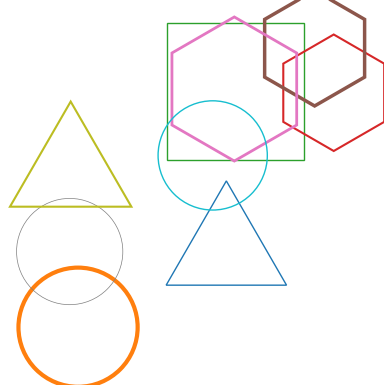[{"shape": "triangle", "thickness": 1, "radius": 0.9, "center": [0.588, 0.35]}, {"shape": "circle", "thickness": 3, "radius": 0.77, "center": [0.203, 0.15]}, {"shape": "square", "thickness": 1, "radius": 0.89, "center": [0.611, 0.763]}, {"shape": "hexagon", "thickness": 1.5, "radius": 0.76, "center": [0.867, 0.759]}, {"shape": "hexagon", "thickness": 2.5, "radius": 0.75, "center": [0.817, 0.875]}, {"shape": "hexagon", "thickness": 2, "radius": 0.94, "center": [0.609, 0.769]}, {"shape": "circle", "thickness": 0.5, "radius": 0.69, "center": [0.181, 0.347]}, {"shape": "triangle", "thickness": 1.5, "radius": 0.91, "center": [0.184, 0.554]}, {"shape": "circle", "thickness": 1, "radius": 0.71, "center": [0.552, 0.596]}]